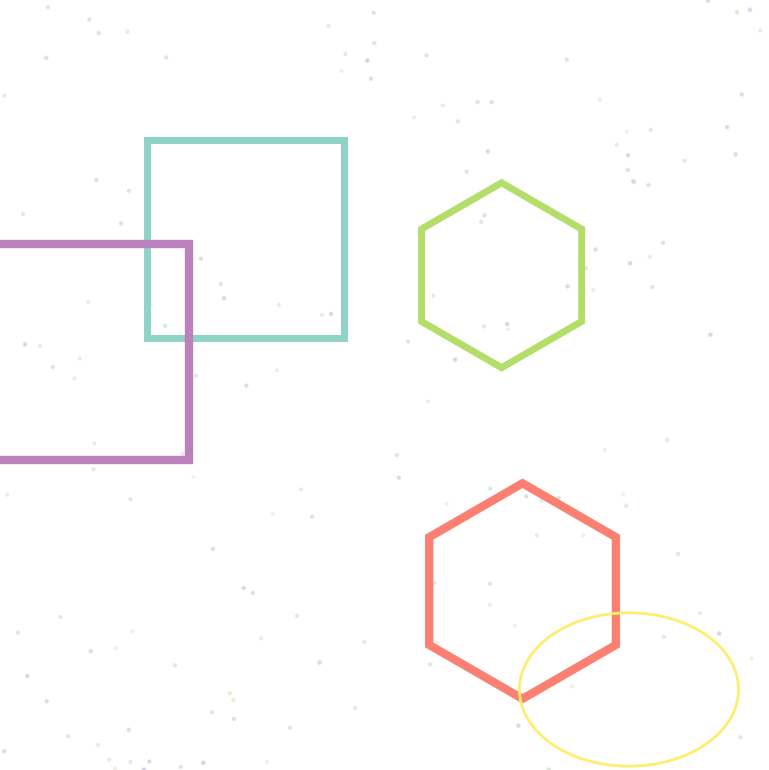[{"shape": "square", "thickness": 2.5, "radius": 0.64, "center": [0.319, 0.689]}, {"shape": "hexagon", "thickness": 3, "radius": 0.7, "center": [0.679, 0.232]}, {"shape": "hexagon", "thickness": 2.5, "radius": 0.6, "center": [0.651, 0.643]}, {"shape": "square", "thickness": 3, "radius": 0.7, "center": [0.104, 0.543]}, {"shape": "oval", "thickness": 1, "radius": 0.71, "center": [0.817, 0.105]}]